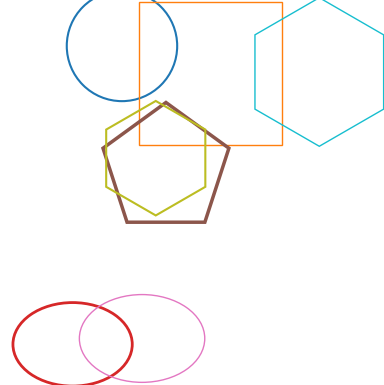[{"shape": "circle", "thickness": 1.5, "radius": 0.72, "center": [0.317, 0.881]}, {"shape": "square", "thickness": 1, "radius": 0.93, "center": [0.547, 0.809]}, {"shape": "oval", "thickness": 2, "radius": 0.77, "center": [0.189, 0.106]}, {"shape": "pentagon", "thickness": 2.5, "radius": 0.86, "center": [0.431, 0.562]}, {"shape": "oval", "thickness": 1, "radius": 0.81, "center": [0.369, 0.121]}, {"shape": "hexagon", "thickness": 1.5, "radius": 0.74, "center": [0.405, 0.589]}, {"shape": "hexagon", "thickness": 1, "radius": 0.96, "center": [0.829, 0.813]}]